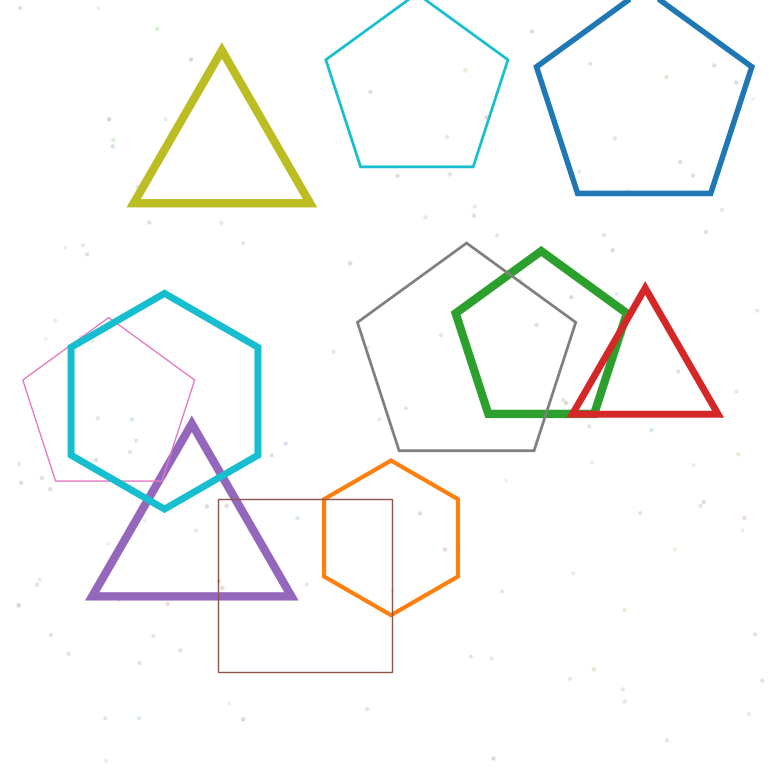[{"shape": "pentagon", "thickness": 2, "radius": 0.74, "center": [0.837, 0.868]}, {"shape": "hexagon", "thickness": 1.5, "radius": 0.5, "center": [0.508, 0.301]}, {"shape": "pentagon", "thickness": 3, "radius": 0.58, "center": [0.703, 0.557]}, {"shape": "triangle", "thickness": 2.5, "radius": 0.55, "center": [0.838, 0.517]}, {"shape": "triangle", "thickness": 3, "radius": 0.75, "center": [0.249, 0.3]}, {"shape": "square", "thickness": 0.5, "radius": 0.56, "center": [0.396, 0.239]}, {"shape": "pentagon", "thickness": 0.5, "radius": 0.59, "center": [0.141, 0.47]}, {"shape": "pentagon", "thickness": 1, "radius": 0.75, "center": [0.606, 0.535]}, {"shape": "triangle", "thickness": 3, "radius": 0.66, "center": [0.288, 0.802]}, {"shape": "hexagon", "thickness": 2.5, "radius": 0.7, "center": [0.214, 0.479]}, {"shape": "pentagon", "thickness": 1, "radius": 0.62, "center": [0.541, 0.884]}]